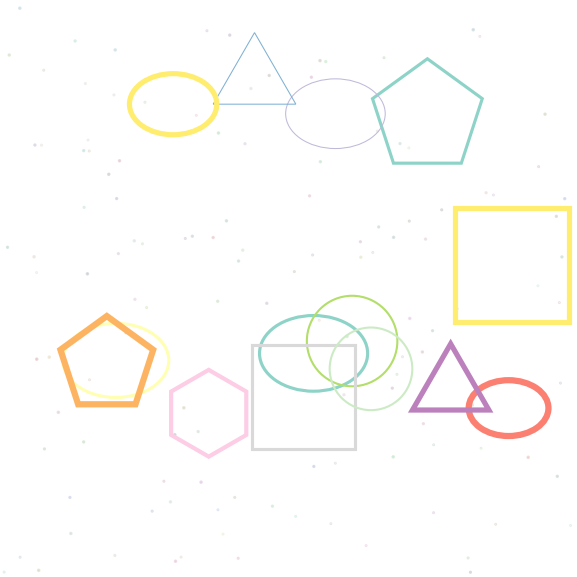[{"shape": "pentagon", "thickness": 1.5, "radius": 0.5, "center": [0.74, 0.797]}, {"shape": "oval", "thickness": 1.5, "radius": 0.47, "center": [0.543, 0.387]}, {"shape": "oval", "thickness": 1.5, "radius": 0.46, "center": [0.201, 0.375]}, {"shape": "oval", "thickness": 0.5, "radius": 0.43, "center": [0.581, 0.802]}, {"shape": "oval", "thickness": 3, "radius": 0.35, "center": [0.881, 0.292]}, {"shape": "triangle", "thickness": 0.5, "radius": 0.41, "center": [0.441, 0.86]}, {"shape": "pentagon", "thickness": 3, "radius": 0.42, "center": [0.185, 0.367]}, {"shape": "circle", "thickness": 1, "radius": 0.39, "center": [0.61, 0.409]}, {"shape": "hexagon", "thickness": 2, "radius": 0.38, "center": [0.361, 0.284]}, {"shape": "square", "thickness": 1.5, "radius": 0.45, "center": [0.525, 0.312]}, {"shape": "triangle", "thickness": 2.5, "radius": 0.38, "center": [0.78, 0.327]}, {"shape": "circle", "thickness": 1, "radius": 0.36, "center": [0.642, 0.36]}, {"shape": "square", "thickness": 2.5, "radius": 0.49, "center": [0.887, 0.54]}, {"shape": "oval", "thickness": 2.5, "radius": 0.38, "center": [0.3, 0.819]}]